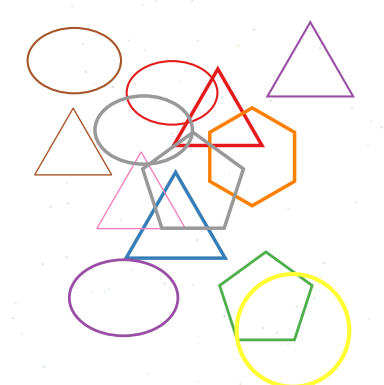[{"shape": "triangle", "thickness": 2.5, "radius": 0.66, "center": [0.566, 0.688]}, {"shape": "oval", "thickness": 1.5, "radius": 0.59, "center": [0.447, 0.759]}, {"shape": "triangle", "thickness": 2.5, "radius": 0.74, "center": [0.456, 0.404]}, {"shape": "pentagon", "thickness": 2, "radius": 0.63, "center": [0.691, 0.219]}, {"shape": "oval", "thickness": 2, "radius": 0.71, "center": [0.321, 0.227]}, {"shape": "triangle", "thickness": 1.5, "radius": 0.64, "center": [0.806, 0.814]}, {"shape": "hexagon", "thickness": 2.5, "radius": 0.64, "center": [0.655, 0.593]}, {"shape": "circle", "thickness": 3, "radius": 0.73, "center": [0.761, 0.142]}, {"shape": "oval", "thickness": 1.5, "radius": 0.61, "center": [0.193, 0.843]}, {"shape": "triangle", "thickness": 1, "radius": 0.58, "center": [0.19, 0.604]}, {"shape": "triangle", "thickness": 1, "radius": 0.66, "center": [0.367, 0.473]}, {"shape": "oval", "thickness": 2.5, "radius": 0.63, "center": [0.373, 0.662]}, {"shape": "pentagon", "thickness": 2.5, "radius": 0.69, "center": [0.501, 0.519]}]